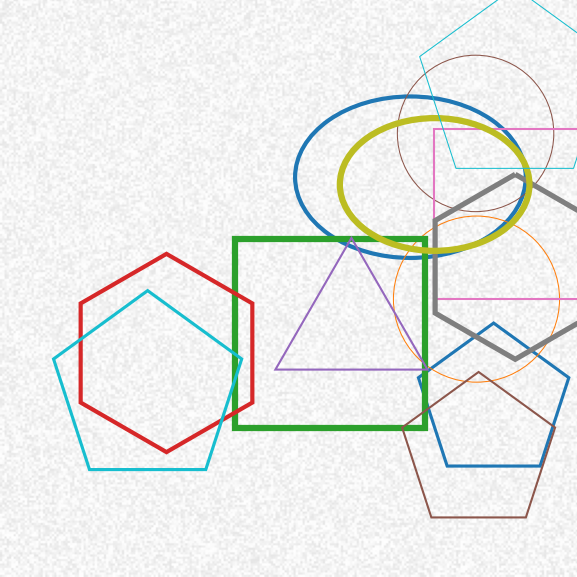[{"shape": "pentagon", "thickness": 1.5, "radius": 0.68, "center": [0.855, 0.303]}, {"shape": "oval", "thickness": 2, "radius": 1.0, "center": [0.711, 0.692]}, {"shape": "circle", "thickness": 0.5, "radius": 0.72, "center": [0.825, 0.481]}, {"shape": "square", "thickness": 3, "radius": 0.82, "center": [0.571, 0.422]}, {"shape": "hexagon", "thickness": 2, "radius": 0.86, "center": [0.288, 0.388]}, {"shape": "triangle", "thickness": 1, "radius": 0.76, "center": [0.609, 0.435]}, {"shape": "pentagon", "thickness": 1, "radius": 0.7, "center": [0.829, 0.216]}, {"shape": "circle", "thickness": 0.5, "radius": 0.68, "center": [0.824, 0.768]}, {"shape": "square", "thickness": 1, "radius": 0.74, "center": [0.899, 0.629]}, {"shape": "hexagon", "thickness": 2.5, "radius": 0.8, "center": [0.892, 0.537]}, {"shape": "oval", "thickness": 3, "radius": 0.82, "center": [0.753, 0.68]}, {"shape": "pentagon", "thickness": 1.5, "radius": 0.86, "center": [0.256, 0.325]}, {"shape": "pentagon", "thickness": 0.5, "radius": 0.87, "center": [0.891, 0.848]}]